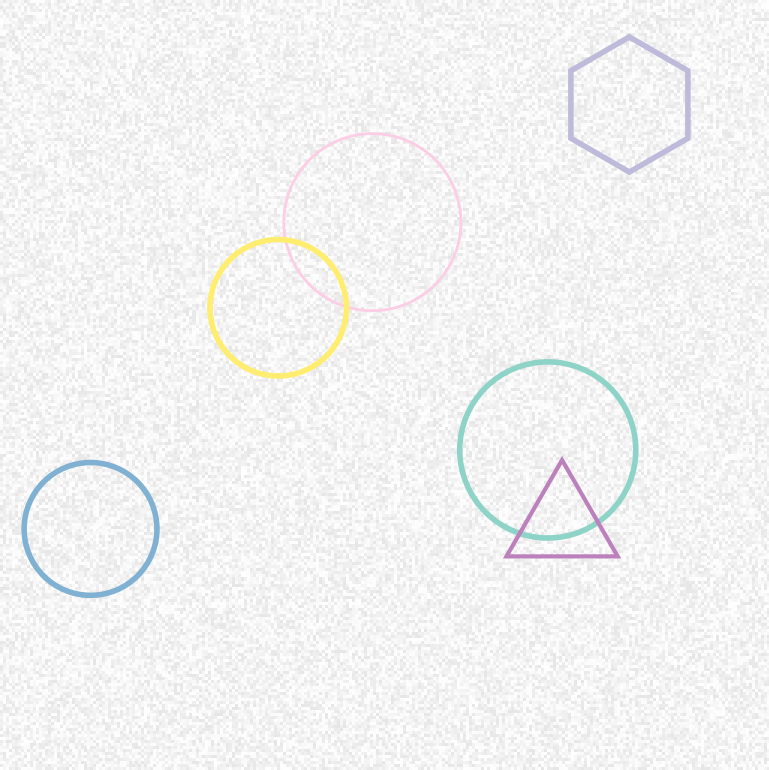[{"shape": "circle", "thickness": 2, "radius": 0.57, "center": [0.711, 0.416]}, {"shape": "hexagon", "thickness": 2, "radius": 0.44, "center": [0.817, 0.864]}, {"shape": "circle", "thickness": 2, "radius": 0.43, "center": [0.118, 0.313]}, {"shape": "circle", "thickness": 1, "radius": 0.58, "center": [0.484, 0.711]}, {"shape": "triangle", "thickness": 1.5, "radius": 0.42, "center": [0.73, 0.319]}, {"shape": "circle", "thickness": 2, "radius": 0.44, "center": [0.361, 0.6]}]